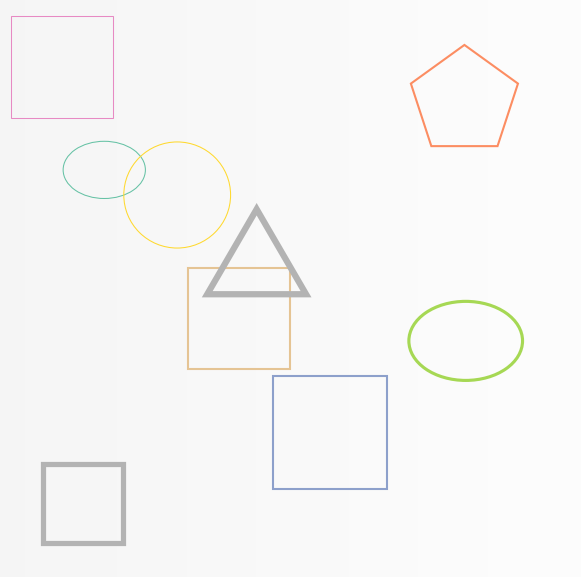[{"shape": "oval", "thickness": 0.5, "radius": 0.35, "center": [0.179, 0.705]}, {"shape": "pentagon", "thickness": 1, "radius": 0.48, "center": [0.799, 0.824]}, {"shape": "square", "thickness": 1, "radius": 0.49, "center": [0.568, 0.25]}, {"shape": "square", "thickness": 0.5, "radius": 0.44, "center": [0.107, 0.882]}, {"shape": "oval", "thickness": 1.5, "radius": 0.49, "center": [0.801, 0.409]}, {"shape": "circle", "thickness": 0.5, "radius": 0.46, "center": [0.305, 0.661]}, {"shape": "square", "thickness": 1, "radius": 0.44, "center": [0.411, 0.447]}, {"shape": "square", "thickness": 2.5, "radius": 0.34, "center": [0.144, 0.127]}, {"shape": "triangle", "thickness": 3, "radius": 0.49, "center": [0.442, 0.539]}]